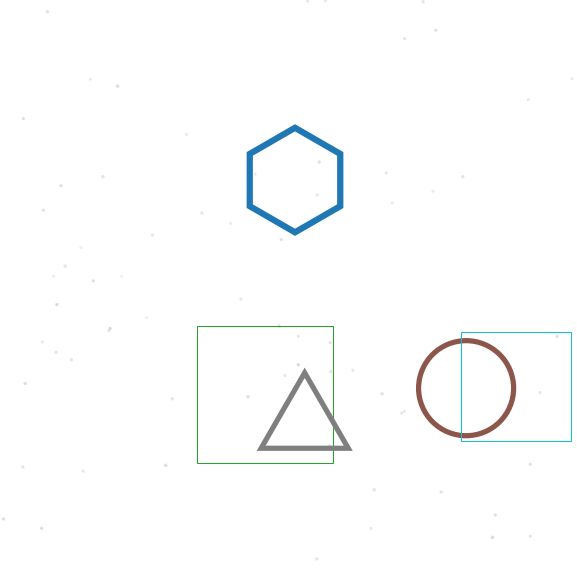[{"shape": "hexagon", "thickness": 3, "radius": 0.45, "center": [0.511, 0.687]}, {"shape": "square", "thickness": 0.5, "radius": 0.59, "center": [0.459, 0.317]}, {"shape": "circle", "thickness": 2.5, "radius": 0.41, "center": [0.807, 0.327]}, {"shape": "triangle", "thickness": 2.5, "radius": 0.44, "center": [0.528, 0.266]}, {"shape": "square", "thickness": 0.5, "radius": 0.47, "center": [0.894, 0.331]}]